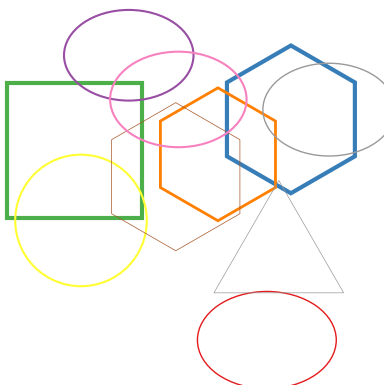[{"shape": "oval", "thickness": 1, "radius": 0.9, "center": [0.693, 0.117]}, {"shape": "hexagon", "thickness": 3, "radius": 0.96, "center": [0.756, 0.69]}, {"shape": "square", "thickness": 3, "radius": 0.88, "center": [0.193, 0.61]}, {"shape": "oval", "thickness": 1.5, "radius": 0.84, "center": [0.334, 0.856]}, {"shape": "hexagon", "thickness": 2, "radius": 0.86, "center": [0.566, 0.599]}, {"shape": "circle", "thickness": 1.5, "radius": 0.85, "center": [0.21, 0.427]}, {"shape": "hexagon", "thickness": 0.5, "radius": 0.96, "center": [0.457, 0.541]}, {"shape": "oval", "thickness": 1.5, "radius": 0.89, "center": [0.463, 0.742]}, {"shape": "oval", "thickness": 1, "radius": 0.86, "center": [0.855, 0.715]}, {"shape": "triangle", "thickness": 0.5, "radius": 0.97, "center": [0.724, 0.337]}]